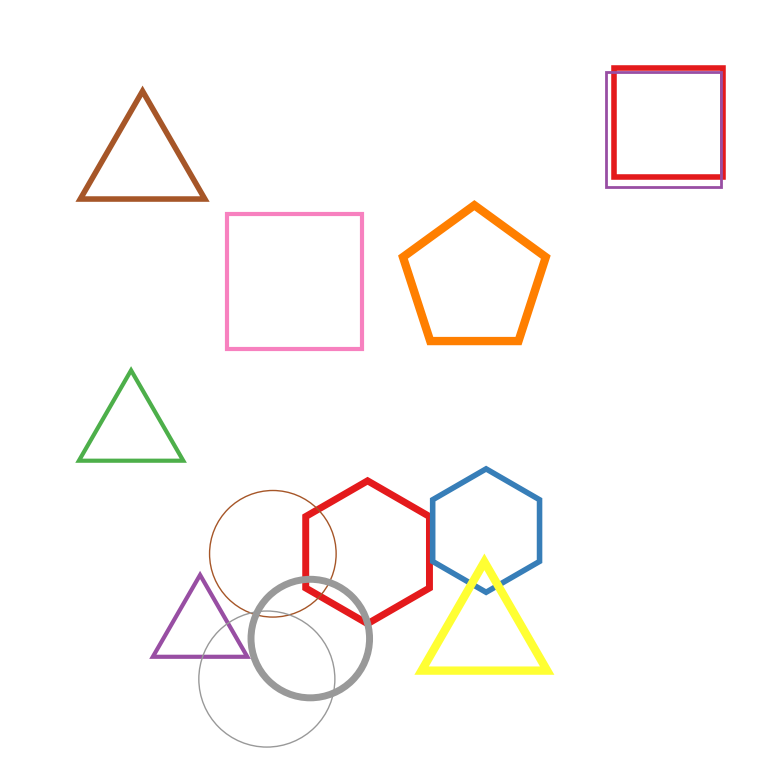[{"shape": "hexagon", "thickness": 2.5, "radius": 0.46, "center": [0.477, 0.283]}, {"shape": "square", "thickness": 2, "radius": 0.35, "center": [0.868, 0.841]}, {"shape": "hexagon", "thickness": 2, "radius": 0.4, "center": [0.631, 0.311]}, {"shape": "triangle", "thickness": 1.5, "radius": 0.39, "center": [0.17, 0.441]}, {"shape": "triangle", "thickness": 1.5, "radius": 0.35, "center": [0.26, 0.182]}, {"shape": "square", "thickness": 1, "radius": 0.37, "center": [0.862, 0.832]}, {"shape": "pentagon", "thickness": 3, "radius": 0.49, "center": [0.616, 0.636]}, {"shape": "triangle", "thickness": 3, "radius": 0.47, "center": [0.629, 0.176]}, {"shape": "circle", "thickness": 0.5, "radius": 0.41, "center": [0.354, 0.281]}, {"shape": "triangle", "thickness": 2, "radius": 0.47, "center": [0.185, 0.788]}, {"shape": "square", "thickness": 1.5, "radius": 0.44, "center": [0.382, 0.634]}, {"shape": "circle", "thickness": 2.5, "radius": 0.38, "center": [0.403, 0.171]}, {"shape": "circle", "thickness": 0.5, "radius": 0.44, "center": [0.347, 0.118]}]